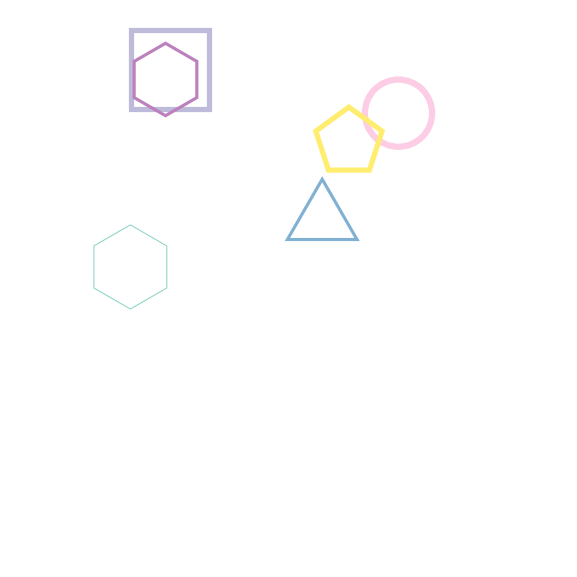[{"shape": "hexagon", "thickness": 0.5, "radius": 0.36, "center": [0.226, 0.537]}, {"shape": "square", "thickness": 2.5, "radius": 0.34, "center": [0.294, 0.878]}, {"shape": "triangle", "thickness": 1.5, "radius": 0.35, "center": [0.558, 0.619]}, {"shape": "circle", "thickness": 3, "radius": 0.29, "center": [0.69, 0.803]}, {"shape": "hexagon", "thickness": 1.5, "radius": 0.31, "center": [0.287, 0.861]}, {"shape": "pentagon", "thickness": 2.5, "radius": 0.3, "center": [0.604, 0.753]}]